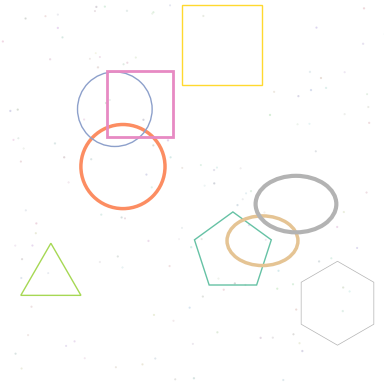[{"shape": "pentagon", "thickness": 1, "radius": 0.52, "center": [0.605, 0.345]}, {"shape": "circle", "thickness": 2.5, "radius": 0.55, "center": [0.319, 0.567]}, {"shape": "circle", "thickness": 1, "radius": 0.48, "center": [0.298, 0.716]}, {"shape": "square", "thickness": 2, "radius": 0.43, "center": [0.363, 0.731]}, {"shape": "triangle", "thickness": 1, "radius": 0.45, "center": [0.132, 0.278]}, {"shape": "square", "thickness": 1, "radius": 0.52, "center": [0.577, 0.883]}, {"shape": "oval", "thickness": 2.5, "radius": 0.46, "center": [0.682, 0.375]}, {"shape": "hexagon", "thickness": 0.5, "radius": 0.54, "center": [0.877, 0.212]}, {"shape": "oval", "thickness": 3, "radius": 0.52, "center": [0.769, 0.47]}]